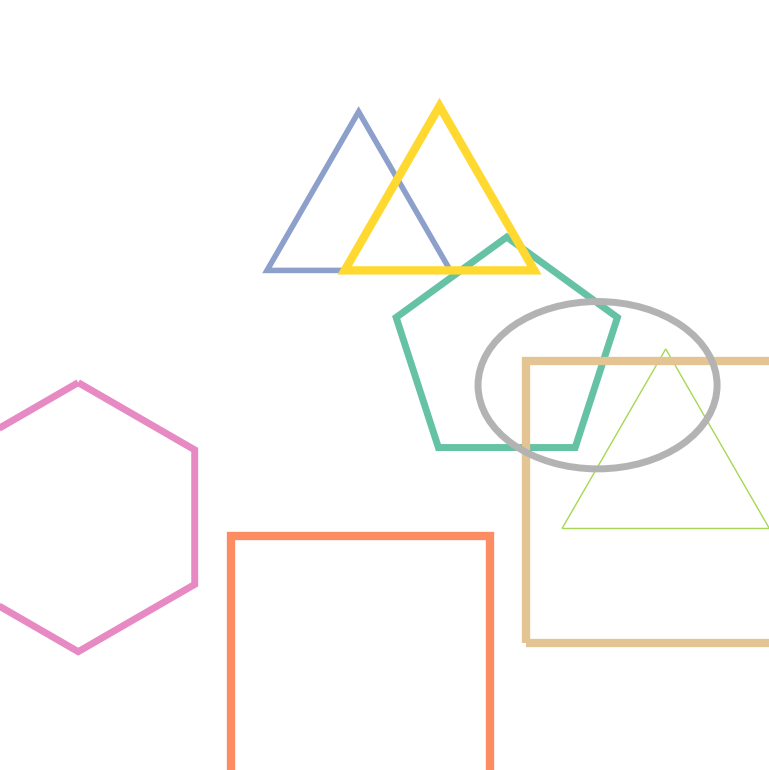[{"shape": "pentagon", "thickness": 2.5, "radius": 0.76, "center": [0.658, 0.541]}, {"shape": "square", "thickness": 3, "radius": 0.84, "center": [0.468, 0.136]}, {"shape": "triangle", "thickness": 2, "radius": 0.69, "center": [0.466, 0.718]}, {"shape": "hexagon", "thickness": 2.5, "radius": 0.87, "center": [0.102, 0.328]}, {"shape": "triangle", "thickness": 0.5, "radius": 0.78, "center": [0.865, 0.391]}, {"shape": "triangle", "thickness": 3, "radius": 0.71, "center": [0.571, 0.72]}, {"shape": "square", "thickness": 3, "radius": 0.92, "center": [0.866, 0.348]}, {"shape": "oval", "thickness": 2.5, "radius": 0.78, "center": [0.776, 0.5]}]